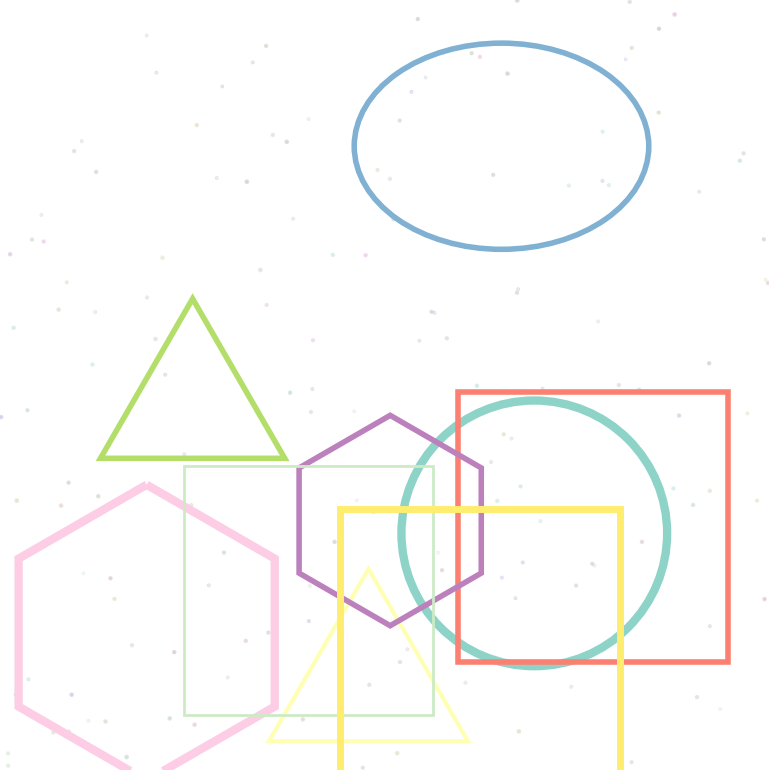[{"shape": "circle", "thickness": 3, "radius": 0.86, "center": [0.694, 0.307]}, {"shape": "triangle", "thickness": 1.5, "radius": 0.75, "center": [0.478, 0.112]}, {"shape": "square", "thickness": 2, "radius": 0.88, "center": [0.77, 0.315]}, {"shape": "oval", "thickness": 2, "radius": 0.96, "center": [0.651, 0.81]}, {"shape": "triangle", "thickness": 2, "radius": 0.69, "center": [0.25, 0.474]}, {"shape": "hexagon", "thickness": 3, "radius": 0.96, "center": [0.19, 0.178]}, {"shape": "hexagon", "thickness": 2, "radius": 0.68, "center": [0.507, 0.324]}, {"shape": "square", "thickness": 1, "radius": 0.81, "center": [0.401, 0.233]}, {"shape": "square", "thickness": 2.5, "radius": 0.91, "center": [0.623, 0.158]}]